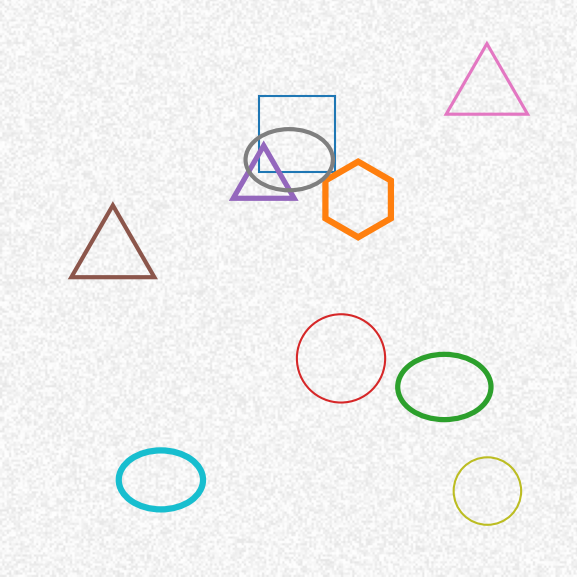[{"shape": "square", "thickness": 1, "radius": 0.33, "center": [0.514, 0.767]}, {"shape": "hexagon", "thickness": 3, "radius": 0.33, "center": [0.62, 0.654]}, {"shape": "oval", "thickness": 2.5, "radius": 0.4, "center": [0.769, 0.329]}, {"shape": "circle", "thickness": 1, "radius": 0.38, "center": [0.591, 0.379]}, {"shape": "triangle", "thickness": 2.5, "radius": 0.3, "center": [0.457, 0.686]}, {"shape": "triangle", "thickness": 2, "radius": 0.41, "center": [0.195, 0.561]}, {"shape": "triangle", "thickness": 1.5, "radius": 0.41, "center": [0.843, 0.842]}, {"shape": "oval", "thickness": 2, "radius": 0.38, "center": [0.501, 0.723]}, {"shape": "circle", "thickness": 1, "radius": 0.29, "center": [0.844, 0.149]}, {"shape": "oval", "thickness": 3, "radius": 0.36, "center": [0.279, 0.168]}]